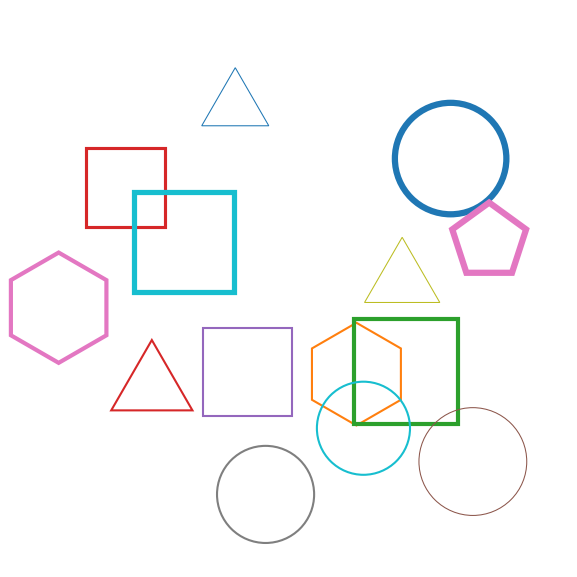[{"shape": "circle", "thickness": 3, "radius": 0.48, "center": [0.78, 0.725]}, {"shape": "triangle", "thickness": 0.5, "radius": 0.34, "center": [0.407, 0.815]}, {"shape": "hexagon", "thickness": 1, "radius": 0.44, "center": [0.617, 0.351]}, {"shape": "square", "thickness": 2, "radius": 0.45, "center": [0.703, 0.356]}, {"shape": "square", "thickness": 1.5, "radius": 0.34, "center": [0.217, 0.674]}, {"shape": "triangle", "thickness": 1, "radius": 0.41, "center": [0.263, 0.329]}, {"shape": "square", "thickness": 1, "radius": 0.38, "center": [0.429, 0.355]}, {"shape": "circle", "thickness": 0.5, "radius": 0.47, "center": [0.819, 0.2]}, {"shape": "pentagon", "thickness": 3, "radius": 0.34, "center": [0.847, 0.581]}, {"shape": "hexagon", "thickness": 2, "radius": 0.48, "center": [0.102, 0.466]}, {"shape": "circle", "thickness": 1, "radius": 0.42, "center": [0.46, 0.143]}, {"shape": "triangle", "thickness": 0.5, "radius": 0.38, "center": [0.696, 0.513]}, {"shape": "square", "thickness": 2.5, "radius": 0.43, "center": [0.319, 0.58]}, {"shape": "circle", "thickness": 1, "radius": 0.4, "center": [0.629, 0.258]}]